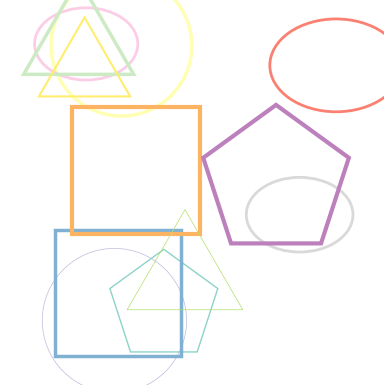[{"shape": "pentagon", "thickness": 1, "radius": 0.74, "center": [0.426, 0.205]}, {"shape": "circle", "thickness": 2.5, "radius": 0.91, "center": [0.316, 0.881]}, {"shape": "circle", "thickness": 0.5, "radius": 0.94, "center": [0.297, 0.167]}, {"shape": "oval", "thickness": 2, "radius": 0.86, "center": [0.873, 0.83]}, {"shape": "square", "thickness": 2.5, "radius": 0.82, "center": [0.307, 0.238]}, {"shape": "square", "thickness": 3, "radius": 0.83, "center": [0.353, 0.556]}, {"shape": "triangle", "thickness": 0.5, "radius": 0.87, "center": [0.48, 0.282]}, {"shape": "oval", "thickness": 2, "radius": 0.67, "center": [0.224, 0.886]}, {"shape": "oval", "thickness": 2, "radius": 0.69, "center": [0.778, 0.442]}, {"shape": "pentagon", "thickness": 3, "radius": 0.99, "center": [0.717, 0.529]}, {"shape": "triangle", "thickness": 2.5, "radius": 0.82, "center": [0.204, 0.889]}, {"shape": "triangle", "thickness": 1.5, "radius": 0.68, "center": [0.22, 0.818]}]